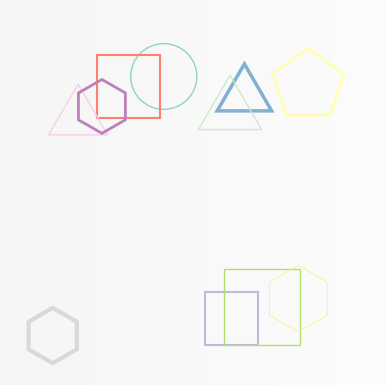[{"shape": "circle", "thickness": 1, "radius": 0.43, "center": [0.423, 0.801]}, {"shape": "pentagon", "thickness": 2, "radius": 0.48, "center": [0.796, 0.779]}, {"shape": "square", "thickness": 1.5, "radius": 0.34, "center": [0.597, 0.174]}, {"shape": "square", "thickness": 1.5, "radius": 0.41, "center": [0.331, 0.775]}, {"shape": "triangle", "thickness": 2.5, "radius": 0.41, "center": [0.631, 0.753]}, {"shape": "square", "thickness": 1, "radius": 0.49, "center": [0.677, 0.203]}, {"shape": "triangle", "thickness": 1, "radius": 0.44, "center": [0.202, 0.694]}, {"shape": "hexagon", "thickness": 3, "radius": 0.36, "center": [0.136, 0.128]}, {"shape": "hexagon", "thickness": 2, "radius": 0.35, "center": [0.263, 0.724]}, {"shape": "triangle", "thickness": 1, "radius": 0.47, "center": [0.594, 0.711]}, {"shape": "hexagon", "thickness": 0.5, "radius": 0.43, "center": [0.77, 0.224]}]